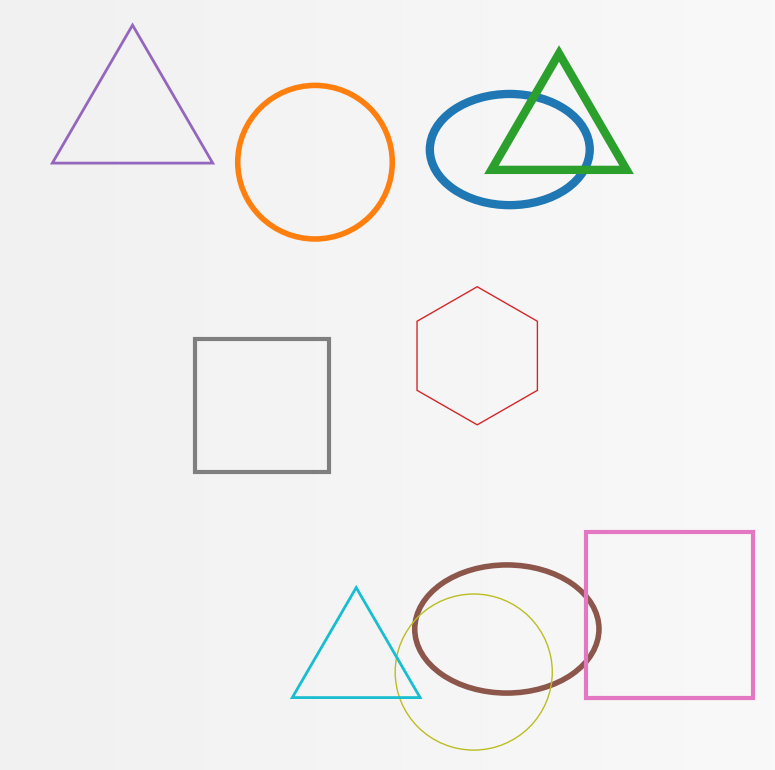[{"shape": "oval", "thickness": 3, "radius": 0.52, "center": [0.658, 0.806]}, {"shape": "circle", "thickness": 2, "radius": 0.5, "center": [0.406, 0.789]}, {"shape": "triangle", "thickness": 3, "radius": 0.5, "center": [0.721, 0.83]}, {"shape": "hexagon", "thickness": 0.5, "radius": 0.45, "center": [0.616, 0.538]}, {"shape": "triangle", "thickness": 1, "radius": 0.6, "center": [0.171, 0.848]}, {"shape": "oval", "thickness": 2, "radius": 0.59, "center": [0.654, 0.183]}, {"shape": "square", "thickness": 1.5, "radius": 0.54, "center": [0.864, 0.201]}, {"shape": "square", "thickness": 1.5, "radius": 0.43, "center": [0.338, 0.473]}, {"shape": "circle", "thickness": 0.5, "radius": 0.51, "center": [0.611, 0.127]}, {"shape": "triangle", "thickness": 1, "radius": 0.48, "center": [0.46, 0.142]}]